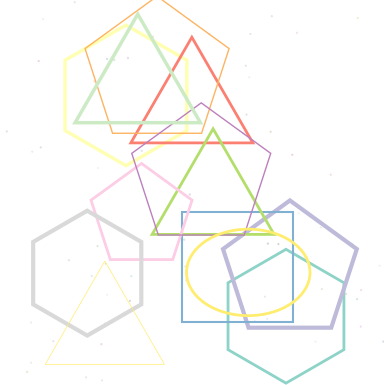[{"shape": "hexagon", "thickness": 2, "radius": 0.87, "center": [0.743, 0.179]}, {"shape": "hexagon", "thickness": 2.5, "radius": 0.91, "center": [0.327, 0.752]}, {"shape": "pentagon", "thickness": 3, "radius": 0.91, "center": [0.753, 0.297]}, {"shape": "triangle", "thickness": 2, "radius": 0.91, "center": [0.498, 0.72]}, {"shape": "square", "thickness": 1.5, "radius": 0.72, "center": [0.617, 0.306]}, {"shape": "pentagon", "thickness": 1, "radius": 0.98, "center": [0.408, 0.813]}, {"shape": "triangle", "thickness": 2, "radius": 0.91, "center": [0.553, 0.483]}, {"shape": "pentagon", "thickness": 2, "radius": 0.69, "center": [0.368, 0.437]}, {"shape": "hexagon", "thickness": 3, "radius": 0.81, "center": [0.227, 0.291]}, {"shape": "pentagon", "thickness": 1, "radius": 0.95, "center": [0.523, 0.543]}, {"shape": "triangle", "thickness": 2.5, "radius": 0.94, "center": [0.358, 0.775]}, {"shape": "oval", "thickness": 2, "radius": 0.8, "center": [0.645, 0.292]}, {"shape": "triangle", "thickness": 0.5, "radius": 0.89, "center": [0.272, 0.143]}]